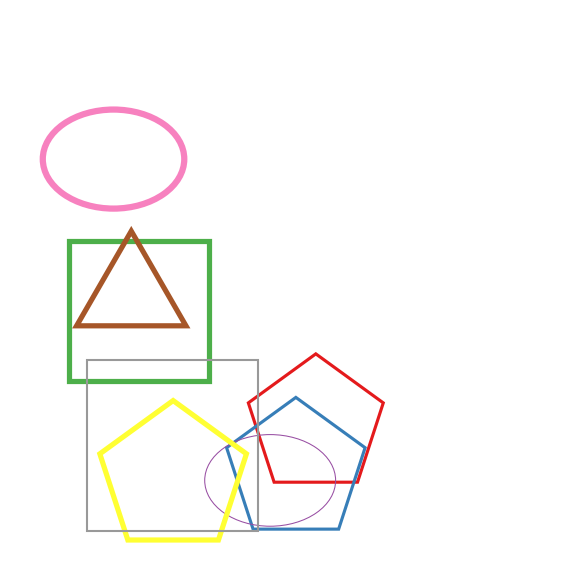[{"shape": "pentagon", "thickness": 1.5, "radius": 0.61, "center": [0.547, 0.264]}, {"shape": "pentagon", "thickness": 1.5, "radius": 0.63, "center": [0.512, 0.185]}, {"shape": "square", "thickness": 2.5, "radius": 0.61, "center": [0.241, 0.461]}, {"shape": "oval", "thickness": 0.5, "radius": 0.57, "center": [0.468, 0.167]}, {"shape": "pentagon", "thickness": 2.5, "radius": 0.67, "center": [0.3, 0.172]}, {"shape": "triangle", "thickness": 2.5, "radius": 0.55, "center": [0.227, 0.49]}, {"shape": "oval", "thickness": 3, "radius": 0.61, "center": [0.197, 0.724]}, {"shape": "square", "thickness": 1, "radius": 0.74, "center": [0.299, 0.228]}]